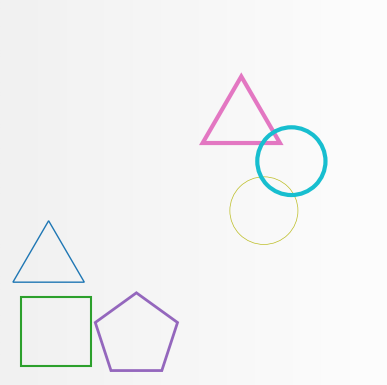[{"shape": "triangle", "thickness": 1, "radius": 0.53, "center": [0.125, 0.32]}, {"shape": "square", "thickness": 1.5, "radius": 0.45, "center": [0.144, 0.139]}, {"shape": "pentagon", "thickness": 2, "radius": 0.56, "center": [0.352, 0.128]}, {"shape": "triangle", "thickness": 3, "radius": 0.58, "center": [0.623, 0.686]}, {"shape": "circle", "thickness": 0.5, "radius": 0.44, "center": [0.681, 0.453]}, {"shape": "circle", "thickness": 3, "radius": 0.44, "center": [0.752, 0.581]}]